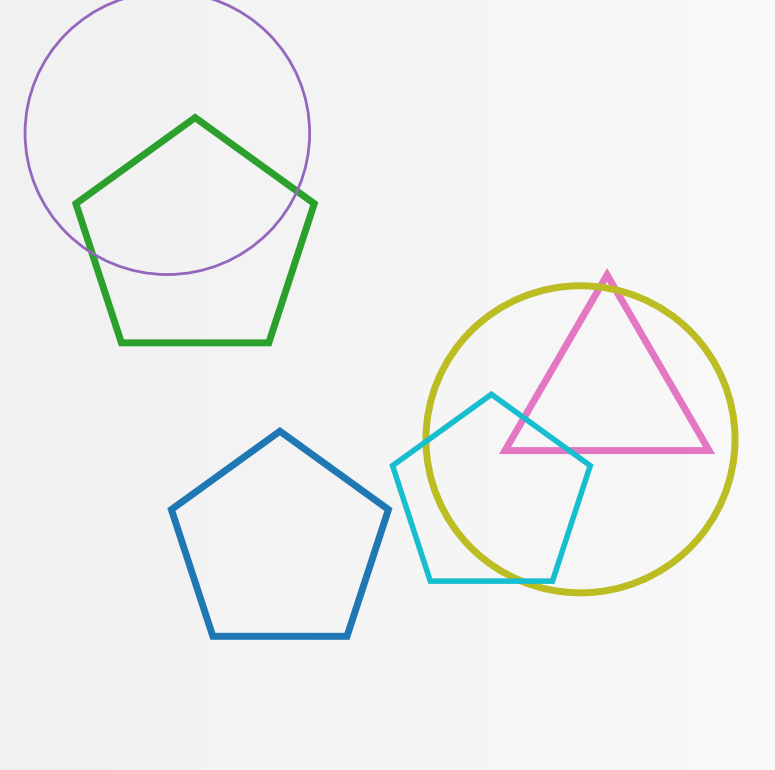[{"shape": "pentagon", "thickness": 2.5, "radius": 0.74, "center": [0.361, 0.293]}, {"shape": "pentagon", "thickness": 2.5, "radius": 0.81, "center": [0.252, 0.686]}, {"shape": "circle", "thickness": 1, "radius": 0.92, "center": [0.216, 0.827]}, {"shape": "triangle", "thickness": 2.5, "radius": 0.76, "center": [0.783, 0.491]}, {"shape": "circle", "thickness": 2.5, "radius": 1.0, "center": [0.749, 0.429]}, {"shape": "pentagon", "thickness": 2, "radius": 0.67, "center": [0.634, 0.354]}]